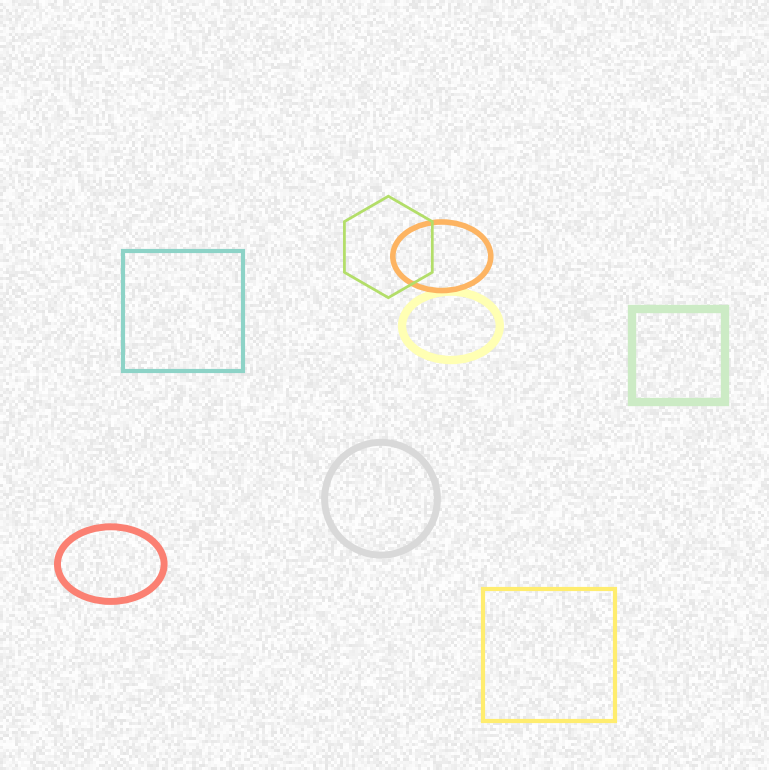[{"shape": "square", "thickness": 1.5, "radius": 0.39, "center": [0.237, 0.596]}, {"shape": "oval", "thickness": 3, "radius": 0.32, "center": [0.586, 0.577]}, {"shape": "oval", "thickness": 2.5, "radius": 0.35, "center": [0.144, 0.267]}, {"shape": "oval", "thickness": 2, "radius": 0.32, "center": [0.574, 0.667]}, {"shape": "hexagon", "thickness": 1, "radius": 0.33, "center": [0.504, 0.679]}, {"shape": "circle", "thickness": 2.5, "radius": 0.37, "center": [0.495, 0.352]}, {"shape": "square", "thickness": 3, "radius": 0.3, "center": [0.882, 0.539]}, {"shape": "square", "thickness": 1.5, "radius": 0.43, "center": [0.713, 0.149]}]